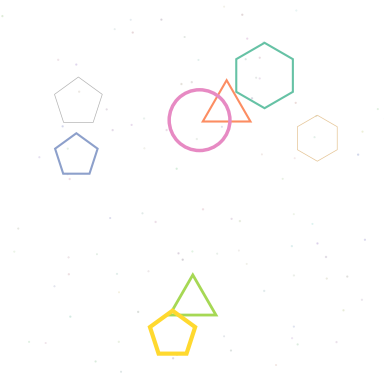[{"shape": "hexagon", "thickness": 1.5, "radius": 0.42, "center": [0.687, 0.804]}, {"shape": "triangle", "thickness": 1.5, "radius": 0.36, "center": [0.589, 0.72]}, {"shape": "pentagon", "thickness": 1.5, "radius": 0.29, "center": [0.198, 0.596]}, {"shape": "circle", "thickness": 2.5, "radius": 0.39, "center": [0.518, 0.688]}, {"shape": "triangle", "thickness": 2, "radius": 0.35, "center": [0.501, 0.216]}, {"shape": "pentagon", "thickness": 3, "radius": 0.31, "center": [0.448, 0.131]}, {"shape": "hexagon", "thickness": 0.5, "radius": 0.3, "center": [0.824, 0.641]}, {"shape": "pentagon", "thickness": 0.5, "radius": 0.33, "center": [0.204, 0.735]}]